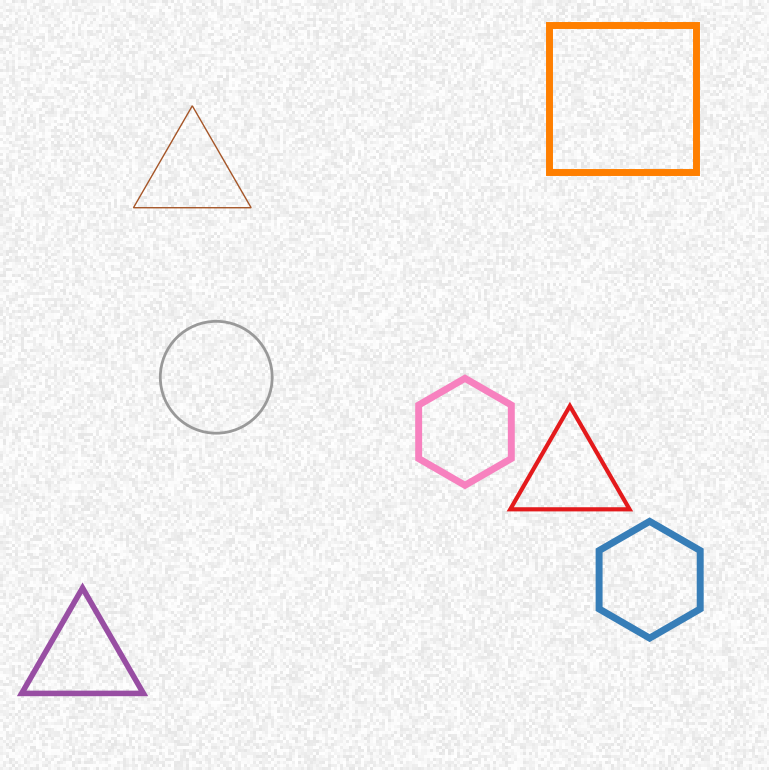[{"shape": "triangle", "thickness": 1.5, "radius": 0.45, "center": [0.74, 0.383]}, {"shape": "hexagon", "thickness": 2.5, "radius": 0.38, "center": [0.844, 0.247]}, {"shape": "triangle", "thickness": 2, "radius": 0.46, "center": [0.107, 0.145]}, {"shape": "square", "thickness": 2.5, "radius": 0.48, "center": [0.809, 0.872]}, {"shape": "triangle", "thickness": 0.5, "radius": 0.44, "center": [0.25, 0.774]}, {"shape": "hexagon", "thickness": 2.5, "radius": 0.35, "center": [0.604, 0.439]}, {"shape": "circle", "thickness": 1, "radius": 0.36, "center": [0.281, 0.51]}]